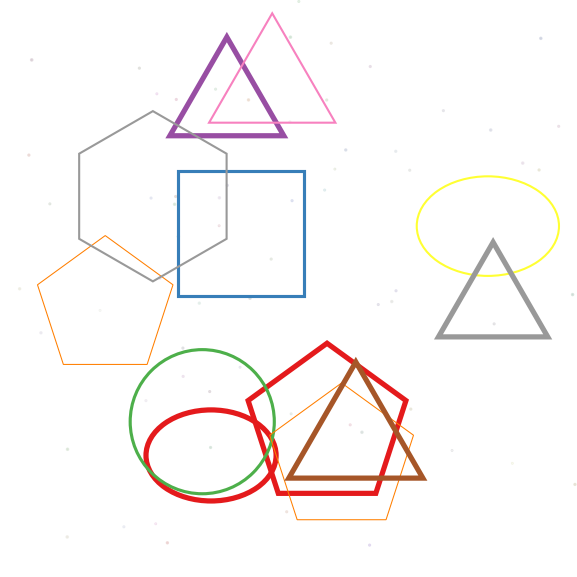[{"shape": "oval", "thickness": 2.5, "radius": 0.56, "center": [0.365, 0.21]}, {"shape": "pentagon", "thickness": 2.5, "radius": 0.72, "center": [0.566, 0.261]}, {"shape": "square", "thickness": 1.5, "radius": 0.54, "center": [0.417, 0.595]}, {"shape": "circle", "thickness": 1.5, "radius": 0.62, "center": [0.35, 0.269]}, {"shape": "triangle", "thickness": 2.5, "radius": 0.57, "center": [0.393, 0.821]}, {"shape": "pentagon", "thickness": 0.5, "radius": 0.62, "center": [0.182, 0.468]}, {"shape": "pentagon", "thickness": 0.5, "radius": 0.65, "center": [0.592, 0.205]}, {"shape": "oval", "thickness": 1, "radius": 0.62, "center": [0.845, 0.608]}, {"shape": "triangle", "thickness": 2.5, "radius": 0.67, "center": [0.616, 0.238]}, {"shape": "triangle", "thickness": 1, "radius": 0.63, "center": [0.471, 0.85]}, {"shape": "hexagon", "thickness": 1, "radius": 0.74, "center": [0.265, 0.659]}, {"shape": "triangle", "thickness": 2.5, "radius": 0.55, "center": [0.854, 0.47]}]